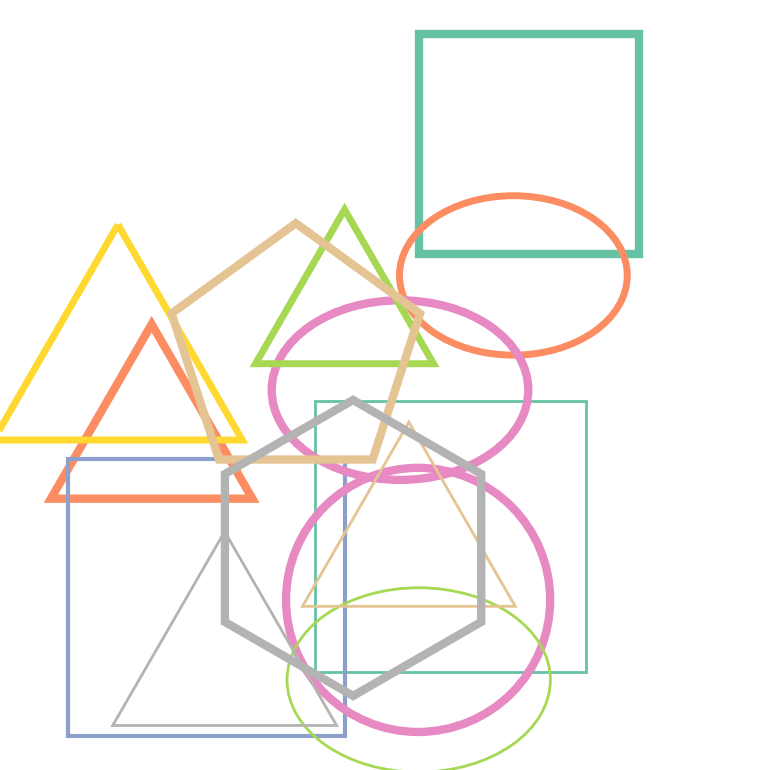[{"shape": "square", "thickness": 1, "radius": 0.88, "center": [0.586, 0.303]}, {"shape": "square", "thickness": 3, "radius": 0.72, "center": [0.687, 0.813]}, {"shape": "triangle", "thickness": 3, "radius": 0.76, "center": [0.197, 0.428]}, {"shape": "oval", "thickness": 2.5, "radius": 0.74, "center": [0.667, 0.642]}, {"shape": "square", "thickness": 1.5, "radius": 0.9, "center": [0.268, 0.224]}, {"shape": "oval", "thickness": 3, "radius": 0.83, "center": [0.519, 0.493]}, {"shape": "circle", "thickness": 3, "radius": 0.86, "center": [0.543, 0.221]}, {"shape": "triangle", "thickness": 2.5, "radius": 0.67, "center": [0.447, 0.594]}, {"shape": "oval", "thickness": 1, "radius": 0.85, "center": [0.544, 0.117]}, {"shape": "triangle", "thickness": 2.5, "radius": 0.93, "center": [0.153, 0.522]}, {"shape": "pentagon", "thickness": 3, "radius": 0.85, "center": [0.384, 0.54]}, {"shape": "triangle", "thickness": 1, "radius": 0.8, "center": [0.531, 0.292]}, {"shape": "triangle", "thickness": 1, "radius": 0.84, "center": [0.292, 0.142]}, {"shape": "hexagon", "thickness": 3, "radius": 0.96, "center": [0.459, 0.288]}]